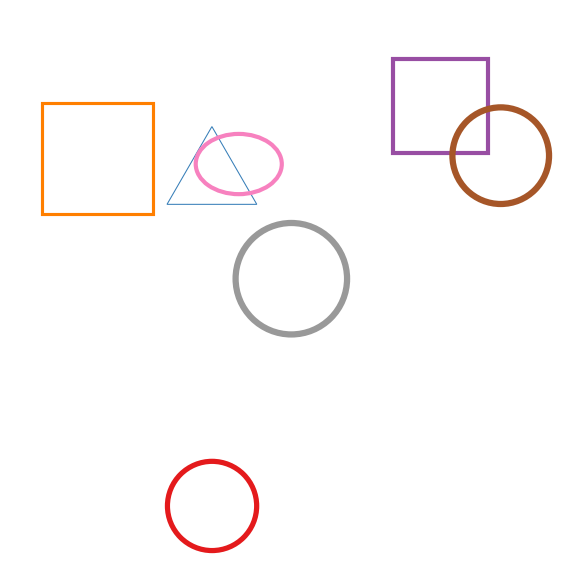[{"shape": "circle", "thickness": 2.5, "radius": 0.39, "center": [0.367, 0.123]}, {"shape": "triangle", "thickness": 0.5, "radius": 0.45, "center": [0.367, 0.69]}, {"shape": "square", "thickness": 2, "radius": 0.41, "center": [0.762, 0.816]}, {"shape": "square", "thickness": 1.5, "radius": 0.48, "center": [0.169, 0.725]}, {"shape": "circle", "thickness": 3, "radius": 0.42, "center": [0.867, 0.73]}, {"shape": "oval", "thickness": 2, "radius": 0.37, "center": [0.413, 0.715]}, {"shape": "circle", "thickness": 3, "radius": 0.48, "center": [0.504, 0.517]}]